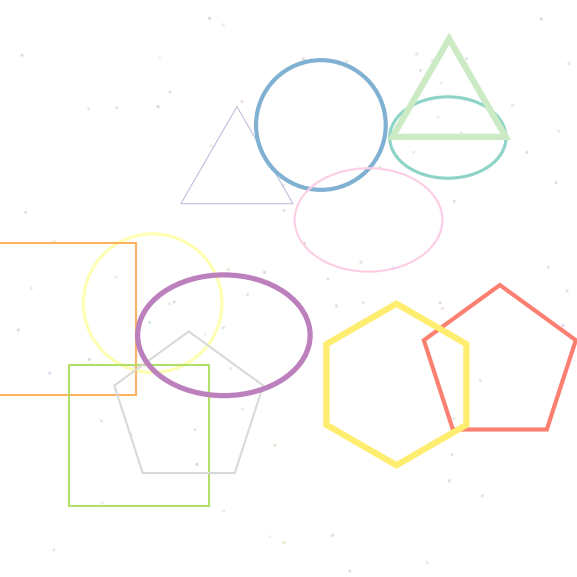[{"shape": "oval", "thickness": 1.5, "radius": 0.5, "center": [0.776, 0.761]}, {"shape": "circle", "thickness": 1.5, "radius": 0.6, "center": [0.264, 0.474]}, {"shape": "triangle", "thickness": 0.5, "radius": 0.56, "center": [0.41, 0.702]}, {"shape": "pentagon", "thickness": 2, "radius": 0.69, "center": [0.866, 0.367]}, {"shape": "circle", "thickness": 2, "radius": 0.56, "center": [0.556, 0.783]}, {"shape": "square", "thickness": 1, "radius": 0.66, "center": [0.105, 0.446]}, {"shape": "square", "thickness": 1, "radius": 0.61, "center": [0.241, 0.245]}, {"shape": "oval", "thickness": 1, "radius": 0.64, "center": [0.638, 0.618]}, {"shape": "pentagon", "thickness": 1, "radius": 0.68, "center": [0.327, 0.29]}, {"shape": "oval", "thickness": 2.5, "radius": 0.75, "center": [0.388, 0.419]}, {"shape": "triangle", "thickness": 3, "radius": 0.57, "center": [0.778, 0.819]}, {"shape": "hexagon", "thickness": 3, "radius": 0.7, "center": [0.686, 0.333]}]